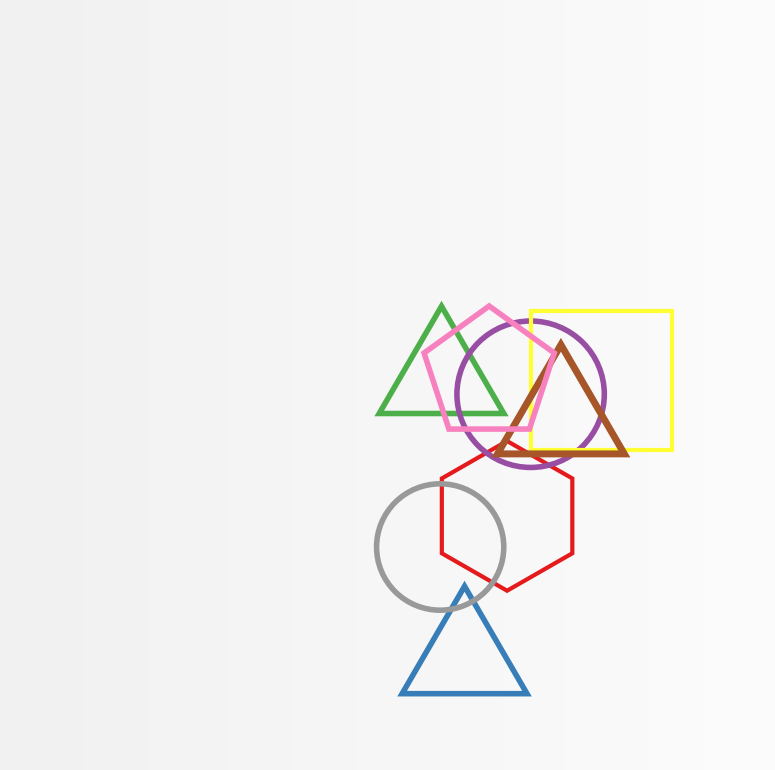[{"shape": "hexagon", "thickness": 1.5, "radius": 0.49, "center": [0.654, 0.33]}, {"shape": "triangle", "thickness": 2, "radius": 0.47, "center": [0.599, 0.146]}, {"shape": "triangle", "thickness": 2, "radius": 0.46, "center": [0.57, 0.509]}, {"shape": "circle", "thickness": 2, "radius": 0.48, "center": [0.685, 0.488]}, {"shape": "square", "thickness": 1.5, "radius": 0.45, "center": [0.776, 0.506]}, {"shape": "triangle", "thickness": 2.5, "radius": 0.47, "center": [0.724, 0.458]}, {"shape": "pentagon", "thickness": 2, "radius": 0.44, "center": [0.631, 0.514]}, {"shape": "circle", "thickness": 2, "radius": 0.41, "center": [0.568, 0.29]}]